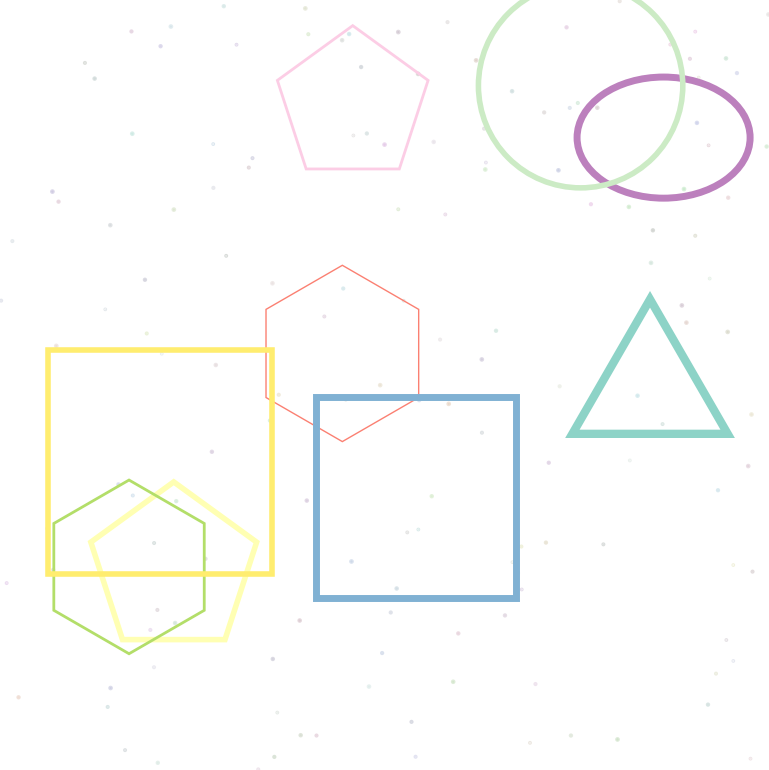[{"shape": "triangle", "thickness": 3, "radius": 0.58, "center": [0.844, 0.495]}, {"shape": "pentagon", "thickness": 2, "radius": 0.57, "center": [0.226, 0.261]}, {"shape": "hexagon", "thickness": 0.5, "radius": 0.57, "center": [0.445, 0.541]}, {"shape": "square", "thickness": 2.5, "radius": 0.65, "center": [0.54, 0.354]}, {"shape": "hexagon", "thickness": 1, "radius": 0.56, "center": [0.168, 0.264]}, {"shape": "pentagon", "thickness": 1, "radius": 0.51, "center": [0.458, 0.864]}, {"shape": "oval", "thickness": 2.5, "radius": 0.56, "center": [0.862, 0.821]}, {"shape": "circle", "thickness": 2, "radius": 0.66, "center": [0.754, 0.889]}, {"shape": "square", "thickness": 2, "radius": 0.73, "center": [0.208, 0.4]}]